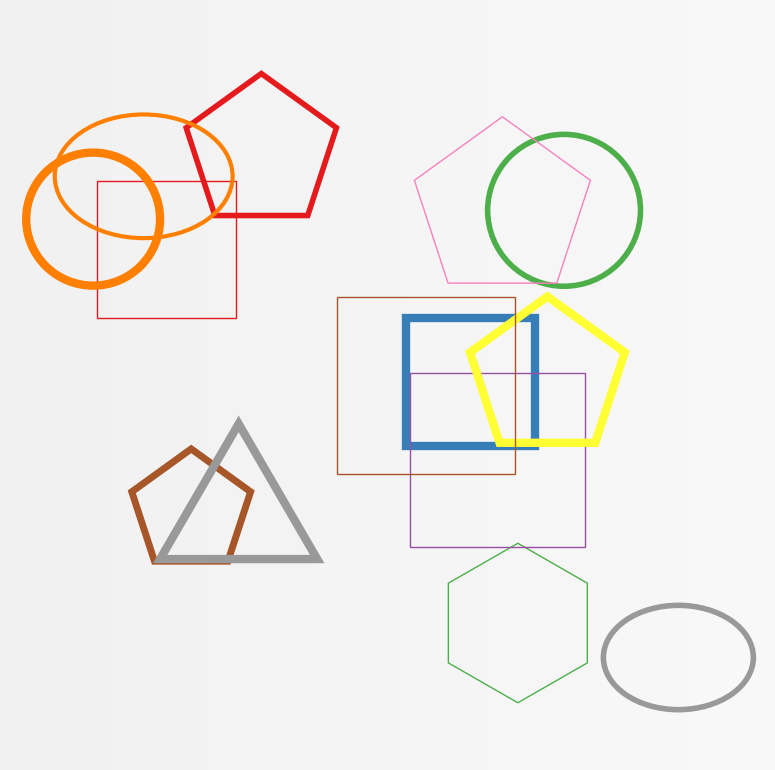[{"shape": "pentagon", "thickness": 2, "radius": 0.51, "center": [0.337, 0.803]}, {"shape": "square", "thickness": 0.5, "radius": 0.45, "center": [0.215, 0.676]}, {"shape": "square", "thickness": 3, "radius": 0.42, "center": [0.607, 0.504]}, {"shape": "circle", "thickness": 2, "radius": 0.49, "center": [0.728, 0.727]}, {"shape": "hexagon", "thickness": 0.5, "radius": 0.52, "center": [0.668, 0.191]}, {"shape": "square", "thickness": 0.5, "radius": 0.56, "center": [0.642, 0.402]}, {"shape": "oval", "thickness": 1.5, "radius": 0.57, "center": [0.185, 0.771]}, {"shape": "circle", "thickness": 3, "radius": 0.43, "center": [0.12, 0.715]}, {"shape": "pentagon", "thickness": 3, "radius": 0.53, "center": [0.706, 0.51]}, {"shape": "pentagon", "thickness": 2.5, "radius": 0.4, "center": [0.247, 0.336]}, {"shape": "square", "thickness": 0.5, "radius": 0.57, "center": [0.55, 0.499]}, {"shape": "pentagon", "thickness": 0.5, "radius": 0.6, "center": [0.648, 0.729]}, {"shape": "oval", "thickness": 2, "radius": 0.48, "center": [0.875, 0.146]}, {"shape": "triangle", "thickness": 3, "radius": 0.59, "center": [0.308, 0.332]}]